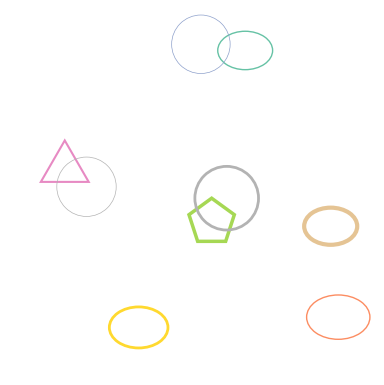[{"shape": "oval", "thickness": 1, "radius": 0.36, "center": [0.637, 0.869]}, {"shape": "oval", "thickness": 1, "radius": 0.41, "center": [0.879, 0.176]}, {"shape": "circle", "thickness": 0.5, "radius": 0.38, "center": [0.522, 0.885]}, {"shape": "triangle", "thickness": 1.5, "radius": 0.36, "center": [0.168, 0.563]}, {"shape": "pentagon", "thickness": 2.5, "radius": 0.31, "center": [0.55, 0.423]}, {"shape": "oval", "thickness": 2, "radius": 0.38, "center": [0.36, 0.15]}, {"shape": "oval", "thickness": 3, "radius": 0.34, "center": [0.859, 0.412]}, {"shape": "circle", "thickness": 0.5, "radius": 0.39, "center": [0.225, 0.515]}, {"shape": "circle", "thickness": 2, "radius": 0.41, "center": [0.589, 0.485]}]